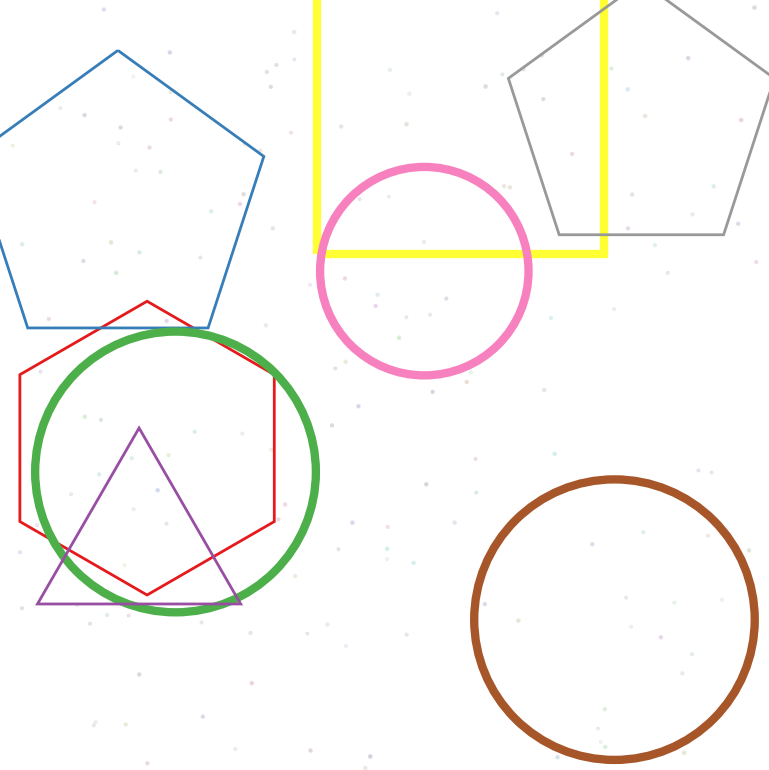[{"shape": "hexagon", "thickness": 1, "radius": 0.95, "center": [0.191, 0.418]}, {"shape": "pentagon", "thickness": 1, "radius": 1.0, "center": [0.153, 0.735]}, {"shape": "circle", "thickness": 3, "radius": 0.91, "center": [0.228, 0.387]}, {"shape": "triangle", "thickness": 1, "radius": 0.76, "center": [0.181, 0.292]}, {"shape": "square", "thickness": 3, "radius": 0.93, "center": [0.598, 0.857]}, {"shape": "circle", "thickness": 3, "radius": 0.91, "center": [0.798, 0.195]}, {"shape": "circle", "thickness": 3, "radius": 0.68, "center": [0.551, 0.648]}, {"shape": "pentagon", "thickness": 1, "radius": 0.91, "center": [0.833, 0.842]}]